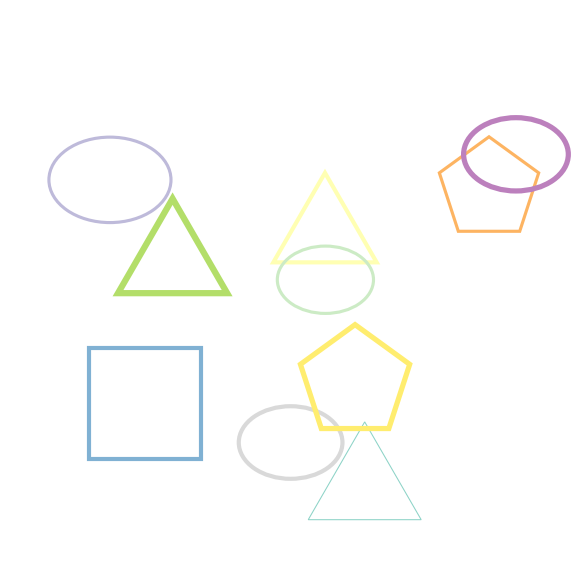[{"shape": "triangle", "thickness": 0.5, "radius": 0.56, "center": [0.632, 0.156]}, {"shape": "triangle", "thickness": 2, "radius": 0.52, "center": [0.563, 0.597]}, {"shape": "oval", "thickness": 1.5, "radius": 0.53, "center": [0.19, 0.688]}, {"shape": "square", "thickness": 2, "radius": 0.48, "center": [0.251, 0.301]}, {"shape": "pentagon", "thickness": 1.5, "radius": 0.45, "center": [0.847, 0.672]}, {"shape": "triangle", "thickness": 3, "radius": 0.55, "center": [0.299, 0.546]}, {"shape": "oval", "thickness": 2, "radius": 0.45, "center": [0.503, 0.233]}, {"shape": "oval", "thickness": 2.5, "radius": 0.45, "center": [0.893, 0.732]}, {"shape": "oval", "thickness": 1.5, "radius": 0.42, "center": [0.563, 0.515]}, {"shape": "pentagon", "thickness": 2.5, "radius": 0.5, "center": [0.615, 0.338]}]